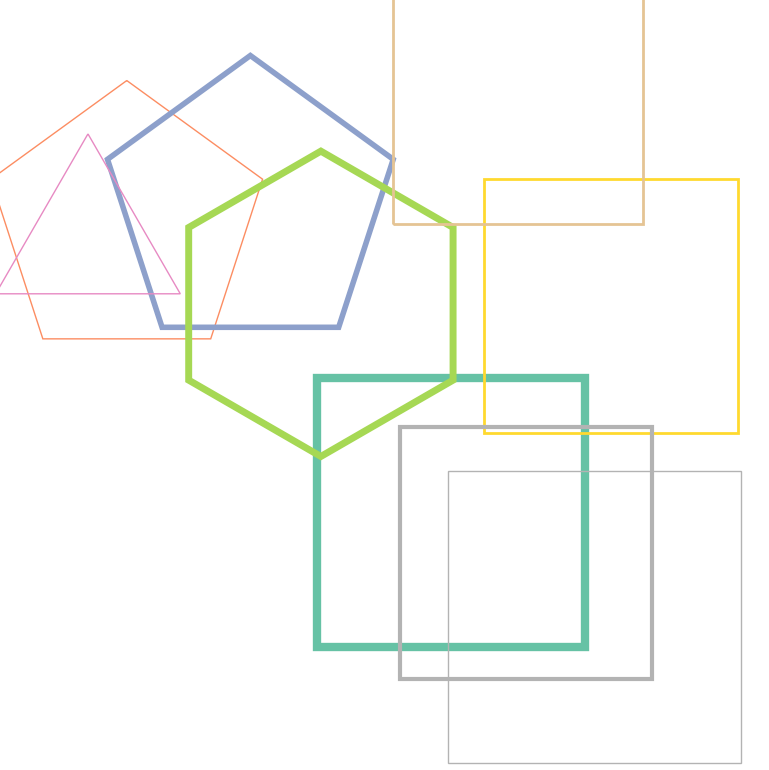[{"shape": "square", "thickness": 3, "radius": 0.87, "center": [0.585, 0.334]}, {"shape": "pentagon", "thickness": 0.5, "radius": 0.93, "center": [0.165, 0.71]}, {"shape": "pentagon", "thickness": 2, "radius": 0.98, "center": [0.325, 0.733]}, {"shape": "triangle", "thickness": 0.5, "radius": 0.69, "center": [0.114, 0.688]}, {"shape": "hexagon", "thickness": 2.5, "radius": 0.99, "center": [0.417, 0.605]}, {"shape": "square", "thickness": 1, "radius": 0.82, "center": [0.793, 0.603]}, {"shape": "square", "thickness": 1, "radius": 0.81, "center": [0.672, 0.871]}, {"shape": "square", "thickness": 1.5, "radius": 0.82, "center": [0.684, 0.282]}, {"shape": "square", "thickness": 0.5, "radius": 0.95, "center": [0.772, 0.199]}]